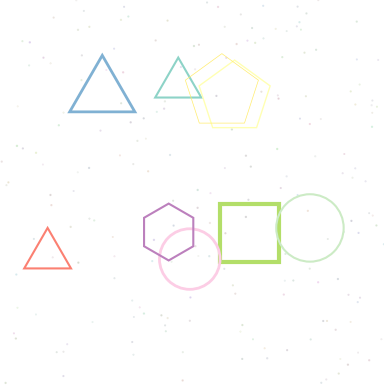[{"shape": "triangle", "thickness": 1.5, "radius": 0.35, "center": [0.463, 0.781]}, {"shape": "pentagon", "thickness": 1, "radius": 0.48, "center": [0.609, 0.747]}, {"shape": "triangle", "thickness": 1.5, "radius": 0.35, "center": [0.124, 0.338]}, {"shape": "triangle", "thickness": 2, "radius": 0.49, "center": [0.266, 0.758]}, {"shape": "square", "thickness": 3, "radius": 0.38, "center": [0.648, 0.394]}, {"shape": "circle", "thickness": 2, "radius": 0.39, "center": [0.493, 0.327]}, {"shape": "hexagon", "thickness": 1.5, "radius": 0.37, "center": [0.438, 0.397]}, {"shape": "circle", "thickness": 1.5, "radius": 0.44, "center": [0.805, 0.408]}, {"shape": "pentagon", "thickness": 0.5, "radius": 0.5, "center": [0.576, 0.761]}]